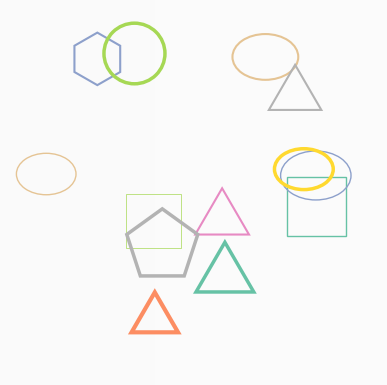[{"shape": "square", "thickness": 1, "radius": 0.38, "center": [0.817, 0.463]}, {"shape": "triangle", "thickness": 2.5, "radius": 0.43, "center": [0.58, 0.285]}, {"shape": "triangle", "thickness": 3, "radius": 0.35, "center": [0.399, 0.171]}, {"shape": "oval", "thickness": 1, "radius": 0.45, "center": [0.815, 0.544]}, {"shape": "hexagon", "thickness": 1.5, "radius": 0.34, "center": [0.251, 0.847]}, {"shape": "triangle", "thickness": 1.5, "radius": 0.4, "center": [0.573, 0.431]}, {"shape": "circle", "thickness": 2.5, "radius": 0.39, "center": [0.347, 0.861]}, {"shape": "square", "thickness": 0.5, "radius": 0.36, "center": [0.396, 0.426]}, {"shape": "oval", "thickness": 2.5, "radius": 0.38, "center": [0.784, 0.561]}, {"shape": "oval", "thickness": 1.5, "radius": 0.42, "center": [0.685, 0.852]}, {"shape": "oval", "thickness": 1, "radius": 0.38, "center": [0.119, 0.548]}, {"shape": "pentagon", "thickness": 2.5, "radius": 0.48, "center": [0.419, 0.361]}, {"shape": "triangle", "thickness": 1.5, "radius": 0.39, "center": [0.762, 0.754]}]